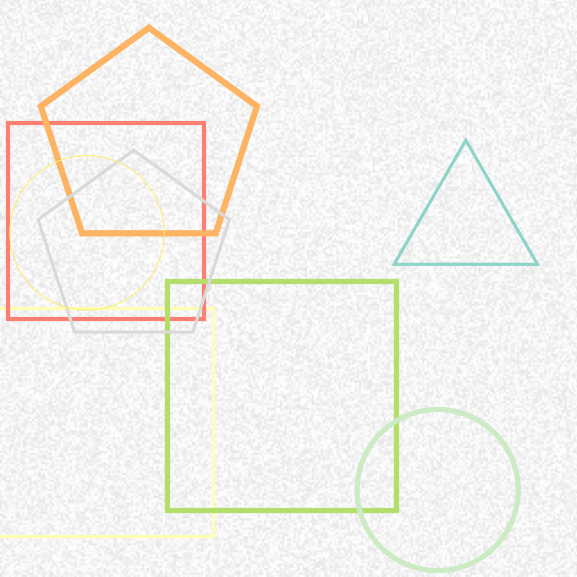[{"shape": "triangle", "thickness": 1.5, "radius": 0.72, "center": [0.807, 0.613]}, {"shape": "square", "thickness": 1.5, "radius": 0.99, "center": [0.172, 0.269]}, {"shape": "square", "thickness": 2, "radius": 0.85, "center": [0.184, 0.616]}, {"shape": "pentagon", "thickness": 3, "radius": 0.98, "center": [0.258, 0.754]}, {"shape": "square", "thickness": 2.5, "radius": 0.99, "center": [0.487, 0.314]}, {"shape": "pentagon", "thickness": 1.5, "radius": 0.87, "center": [0.232, 0.565]}, {"shape": "circle", "thickness": 2.5, "radius": 0.7, "center": [0.758, 0.151]}, {"shape": "circle", "thickness": 0.5, "radius": 0.67, "center": [0.151, 0.596]}]